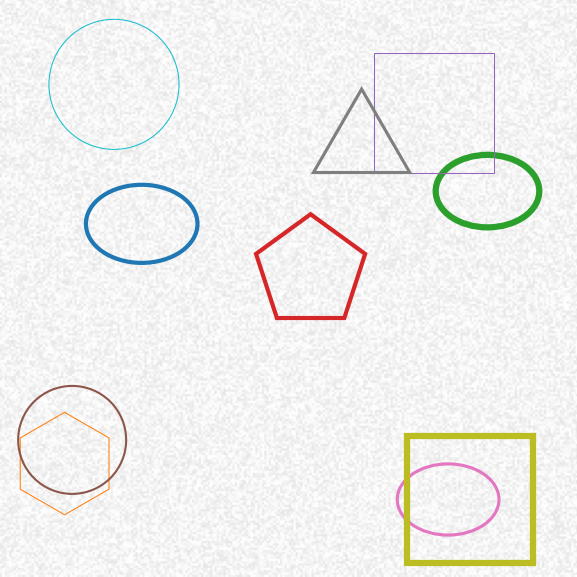[{"shape": "oval", "thickness": 2, "radius": 0.48, "center": [0.245, 0.612]}, {"shape": "hexagon", "thickness": 0.5, "radius": 0.44, "center": [0.112, 0.196]}, {"shape": "oval", "thickness": 3, "radius": 0.45, "center": [0.844, 0.668]}, {"shape": "pentagon", "thickness": 2, "radius": 0.5, "center": [0.538, 0.529]}, {"shape": "square", "thickness": 0.5, "radius": 0.52, "center": [0.751, 0.803]}, {"shape": "circle", "thickness": 1, "radius": 0.47, "center": [0.125, 0.237]}, {"shape": "oval", "thickness": 1.5, "radius": 0.44, "center": [0.776, 0.134]}, {"shape": "triangle", "thickness": 1.5, "radius": 0.48, "center": [0.626, 0.749]}, {"shape": "square", "thickness": 3, "radius": 0.55, "center": [0.814, 0.134]}, {"shape": "circle", "thickness": 0.5, "radius": 0.56, "center": [0.197, 0.853]}]